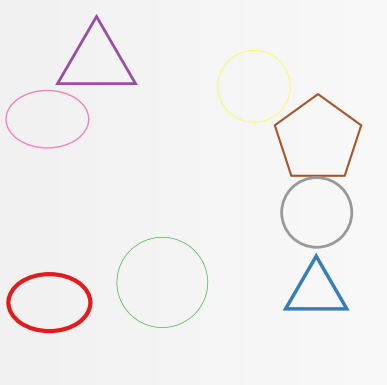[{"shape": "oval", "thickness": 3, "radius": 0.53, "center": [0.127, 0.214]}, {"shape": "triangle", "thickness": 2.5, "radius": 0.46, "center": [0.816, 0.243]}, {"shape": "circle", "thickness": 0.5, "radius": 0.59, "center": [0.419, 0.266]}, {"shape": "triangle", "thickness": 2, "radius": 0.58, "center": [0.249, 0.841]}, {"shape": "circle", "thickness": 0.5, "radius": 0.47, "center": [0.656, 0.776]}, {"shape": "pentagon", "thickness": 1.5, "radius": 0.59, "center": [0.821, 0.638]}, {"shape": "oval", "thickness": 1, "radius": 0.53, "center": [0.122, 0.69]}, {"shape": "circle", "thickness": 2, "radius": 0.45, "center": [0.817, 0.448]}]